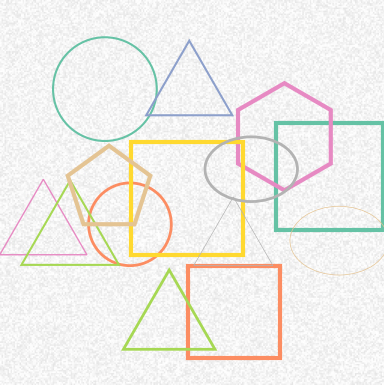[{"shape": "square", "thickness": 3, "radius": 0.7, "center": [0.856, 0.542]}, {"shape": "circle", "thickness": 1.5, "radius": 0.67, "center": [0.272, 0.769]}, {"shape": "circle", "thickness": 2, "radius": 0.54, "center": [0.338, 0.417]}, {"shape": "square", "thickness": 3, "radius": 0.6, "center": [0.608, 0.19]}, {"shape": "triangle", "thickness": 1.5, "radius": 0.65, "center": [0.492, 0.765]}, {"shape": "hexagon", "thickness": 3, "radius": 0.7, "center": [0.739, 0.645]}, {"shape": "triangle", "thickness": 1, "radius": 0.65, "center": [0.113, 0.404]}, {"shape": "triangle", "thickness": 1.5, "radius": 0.73, "center": [0.182, 0.385]}, {"shape": "triangle", "thickness": 2, "radius": 0.69, "center": [0.439, 0.161]}, {"shape": "square", "thickness": 3, "radius": 0.73, "center": [0.486, 0.484]}, {"shape": "oval", "thickness": 0.5, "radius": 0.64, "center": [0.881, 0.375]}, {"shape": "pentagon", "thickness": 3, "radius": 0.56, "center": [0.283, 0.509]}, {"shape": "triangle", "thickness": 0.5, "radius": 0.59, "center": [0.606, 0.37]}, {"shape": "oval", "thickness": 2, "radius": 0.6, "center": [0.653, 0.561]}]